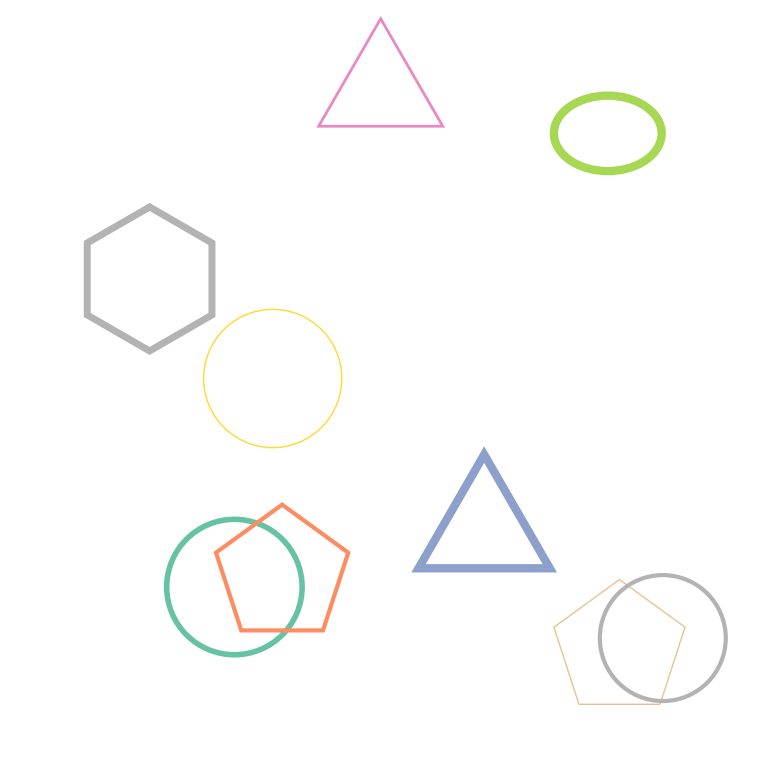[{"shape": "circle", "thickness": 2, "radius": 0.44, "center": [0.304, 0.238]}, {"shape": "pentagon", "thickness": 1.5, "radius": 0.45, "center": [0.366, 0.254]}, {"shape": "triangle", "thickness": 3, "radius": 0.49, "center": [0.629, 0.311]}, {"shape": "triangle", "thickness": 1, "radius": 0.47, "center": [0.494, 0.883]}, {"shape": "oval", "thickness": 3, "radius": 0.35, "center": [0.789, 0.827]}, {"shape": "circle", "thickness": 0.5, "radius": 0.45, "center": [0.354, 0.508]}, {"shape": "pentagon", "thickness": 0.5, "radius": 0.45, "center": [0.805, 0.158]}, {"shape": "circle", "thickness": 1.5, "radius": 0.41, "center": [0.861, 0.171]}, {"shape": "hexagon", "thickness": 2.5, "radius": 0.47, "center": [0.194, 0.638]}]